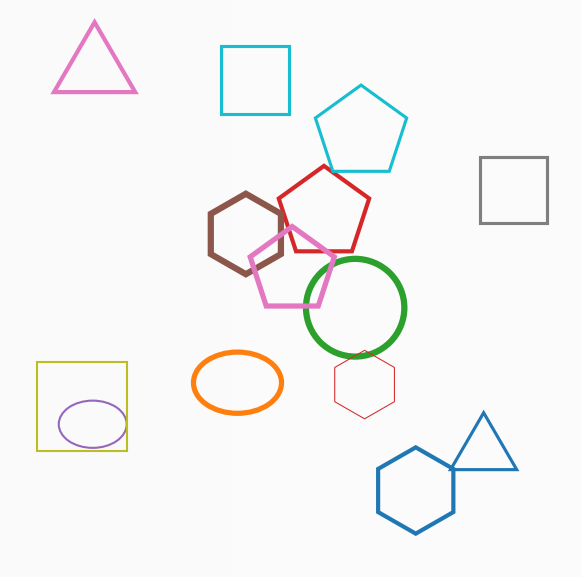[{"shape": "hexagon", "thickness": 2, "radius": 0.37, "center": [0.715, 0.15]}, {"shape": "triangle", "thickness": 1.5, "radius": 0.33, "center": [0.832, 0.219]}, {"shape": "oval", "thickness": 2.5, "radius": 0.38, "center": [0.409, 0.336]}, {"shape": "circle", "thickness": 3, "radius": 0.42, "center": [0.611, 0.466]}, {"shape": "hexagon", "thickness": 0.5, "radius": 0.3, "center": [0.627, 0.333]}, {"shape": "pentagon", "thickness": 2, "radius": 0.41, "center": [0.557, 0.63]}, {"shape": "oval", "thickness": 1, "radius": 0.29, "center": [0.16, 0.265]}, {"shape": "hexagon", "thickness": 3, "radius": 0.35, "center": [0.423, 0.594]}, {"shape": "pentagon", "thickness": 2.5, "radius": 0.38, "center": [0.503, 0.531]}, {"shape": "triangle", "thickness": 2, "radius": 0.4, "center": [0.163, 0.88]}, {"shape": "square", "thickness": 1.5, "radius": 0.29, "center": [0.884, 0.67]}, {"shape": "square", "thickness": 1, "radius": 0.39, "center": [0.141, 0.295]}, {"shape": "pentagon", "thickness": 1.5, "radius": 0.41, "center": [0.621, 0.769]}, {"shape": "square", "thickness": 1.5, "radius": 0.29, "center": [0.439, 0.86]}]